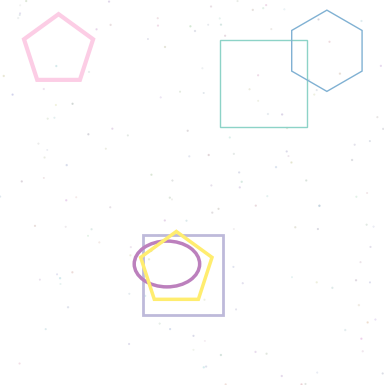[{"shape": "square", "thickness": 1, "radius": 0.57, "center": [0.685, 0.784]}, {"shape": "square", "thickness": 2, "radius": 0.52, "center": [0.476, 0.286]}, {"shape": "hexagon", "thickness": 1, "radius": 0.53, "center": [0.849, 0.868]}, {"shape": "pentagon", "thickness": 3, "radius": 0.47, "center": [0.152, 0.869]}, {"shape": "oval", "thickness": 2.5, "radius": 0.42, "center": [0.434, 0.314]}, {"shape": "pentagon", "thickness": 2.5, "radius": 0.49, "center": [0.458, 0.301]}]